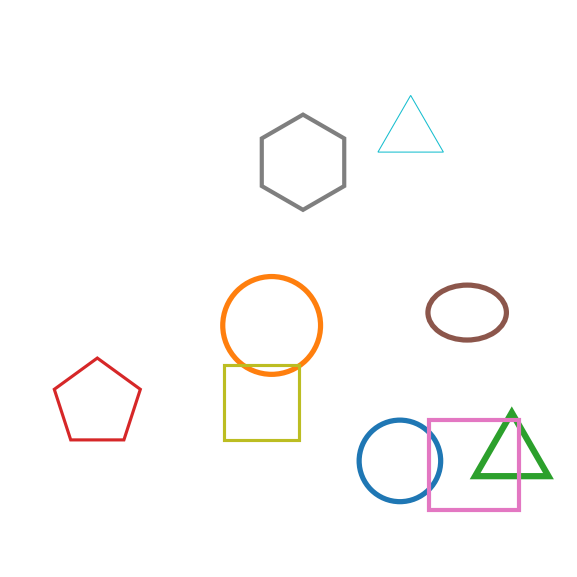[{"shape": "circle", "thickness": 2.5, "radius": 0.35, "center": [0.692, 0.201]}, {"shape": "circle", "thickness": 2.5, "radius": 0.42, "center": [0.47, 0.436]}, {"shape": "triangle", "thickness": 3, "radius": 0.37, "center": [0.886, 0.211]}, {"shape": "pentagon", "thickness": 1.5, "radius": 0.39, "center": [0.169, 0.301]}, {"shape": "oval", "thickness": 2.5, "radius": 0.34, "center": [0.809, 0.458]}, {"shape": "square", "thickness": 2, "radius": 0.39, "center": [0.821, 0.194]}, {"shape": "hexagon", "thickness": 2, "radius": 0.41, "center": [0.525, 0.718]}, {"shape": "square", "thickness": 1.5, "radius": 0.33, "center": [0.453, 0.303]}, {"shape": "triangle", "thickness": 0.5, "radius": 0.33, "center": [0.711, 0.768]}]